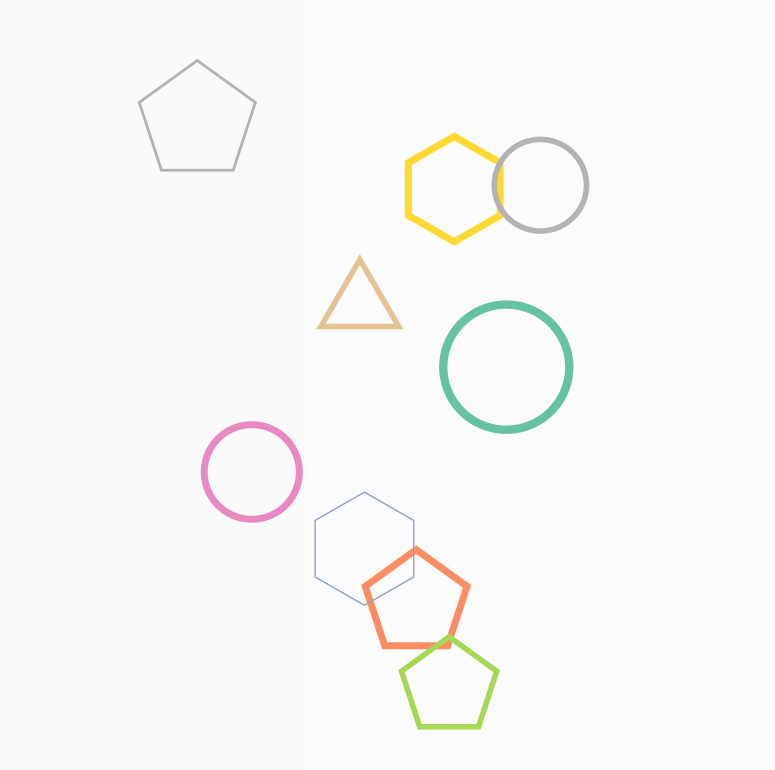[{"shape": "circle", "thickness": 3, "radius": 0.41, "center": [0.653, 0.523]}, {"shape": "pentagon", "thickness": 2.5, "radius": 0.35, "center": [0.537, 0.217]}, {"shape": "hexagon", "thickness": 0.5, "radius": 0.37, "center": [0.47, 0.287]}, {"shape": "circle", "thickness": 2.5, "radius": 0.31, "center": [0.325, 0.387]}, {"shape": "pentagon", "thickness": 2, "radius": 0.32, "center": [0.58, 0.108]}, {"shape": "hexagon", "thickness": 2.5, "radius": 0.34, "center": [0.586, 0.754]}, {"shape": "triangle", "thickness": 2, "radius": 0.29, "center": [0.464, 0.605]}, {"shape": "pentagon", "thickness": 1, "radius": 0.39, "center": [0.255, 0.843]}, {"shape": "circle", "thickness": 2, "radius": 0.3, "center": [0.697, 0.759]}]